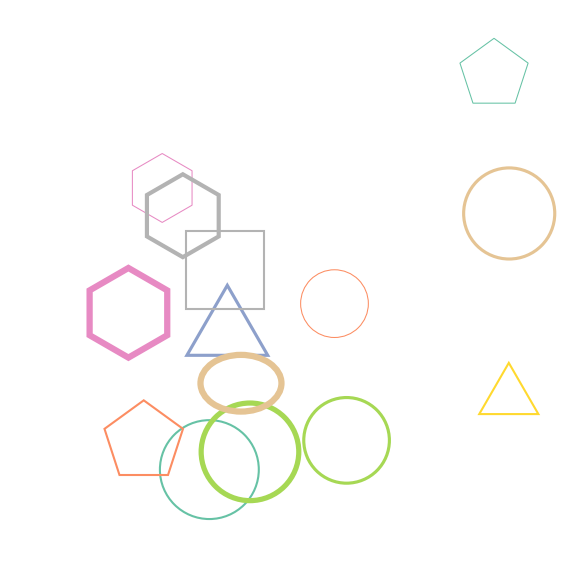[{"shape": "pentagon", "thickness": 0.5, "radius": 0.31, "center": [0.855, 0.871]}, {"shape": "circle", "thickness": 1, "radius": 0.43, "center": [0.363, 0.186]}, {"shape": "pentagon", "thickness": 1, "radius": 0.36, "center": [0.249, 0.234]}, {"shape": "circle", "thickness": 0.5, "radius": 0.29, "center": [0.579, 0.473]}, {"shape": "triangle", "thickness": 1.5, "radius": 0.4, "center": [0.394, 0.424]}, {"shape": "hexagon", "thickness": 0.5, "radius": 0.3, "center": [0.281, 0.674]}, {"shape": "hexagon", "thickness": 3, "radius": 0.39, "center": [0.222, 0.457]}, {"shape": "circle", "thickness": 2.5, "radius": 0.42, "center": [0.433, 0.217]}, {"shape": "circle", "thickness": 1.5, "radius": 0.37, "center": [0.6, 0.237]}, {"shape": "triangle", "thickness": 1, "radius": 0.3, "center": [0.881, 0.312]}, {"shape": "circle", "thickness": 1.5, "radius": 0.39, "center": [0.882, 0.63]}, {"shape": "oval", "thickness": 3, "radius": 0.35, "center": [0.417, 0.336]}, {"shape": "square", "thickness": 1, "radius": 0.34, "center": [0.39, 0.531]}, {"shape": "hexagon", "thickness": 2, "radius": 0.36, "center": [0.317, 0.626]}]